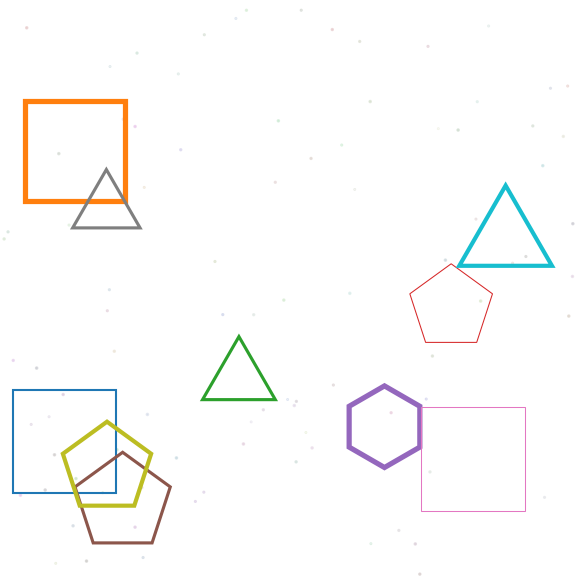[{"shape": "square", "thickness": 1, "radius": 0.44, "center": [0.111, 0.234]}, {"shape": "square", "thickness": 2.5, "radius": 0.43, "center": [0.13, 0.738]}, {"shape": "triangle", "thickness": 1.5, "radius": 0.36, "center": [0.414, 0.343]}, {"shape": "pentagon", "thickness": 0.5, "radius": 0.38, "center": [0.781, 0.467]}, {"shape": "hexagon", "thickness": 2.5, "radius": 0.35, "center": [0.666, 0.26]}, {"shape": "pentagon", "thickness": 1.5, "radius": 0.43, "center": [0.212, 0.129]}, {"shape": "square", "thickness": 0.5, "radius": 0.45, "center": [0.819, 0.204]}, {"shape": "triangle", "thickness": 1.5, "radius": 0.34, "center": [0.184, 0.638]}, {"shape": "pentagon", "thickness": 2, "radius": 0.4, "center": [0.185, 0.189]}, {"shape": "triangle", "thickness": 2, "radius": 0.46, "center": [0.876, 0.585]}]